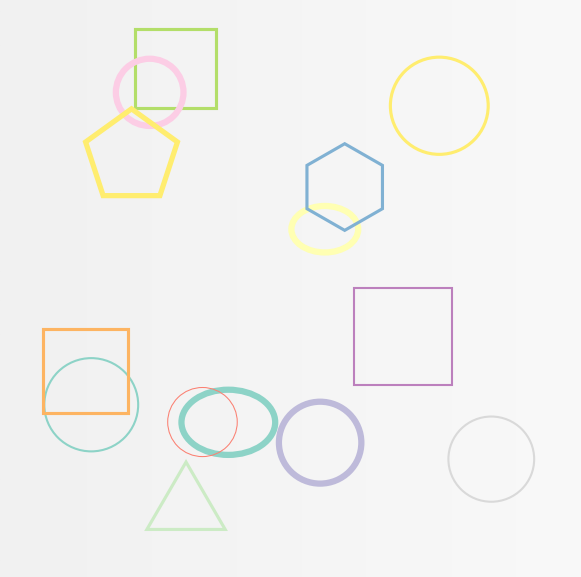[{"shape": "oval", "thickness": 3, "radius": 0.4, "center": [0.393, 0.268]}, {"shape": "circle", "thickness": 1, "radius": 0.4, "center": [0.157, 0.298]}, {"shape": "oval", "thickness": 3, "radius": 0.29, "center": [0.559, 0.602]}, {"shape": "circle", "thickness": 3, "radius": 0.35, "center": [0.551, 0.233]}, {"shape": "circle", "thickness": 0.5, "radius": 0.3, "center": [0.348, 0.268]}, {"shape": "hexagon", "thickness": 1.5, "radius": 0.38, "center": [0.593, 0.675]}, {"shape": "square", "thickness": 1.5, "radius": 0.36, "center": [0.147, 0.356]}, {"shape": "square", "thickness": 1.5, "radius": 0.35, "center": [0.302, 0.881]}, {"shape": "circle", "thickness": 3, "radius": 0.29, "center": [0.258, 0.839]}, {"shape": "circle", "thickness": 1, "radius": 0.37, "center": [0.845, 0.204]}, {"shape": "square", "thickness": 1, "radius": 0.42, "center": [0.693, 0.416]}, {"shape": "triangle", "thickness": 1.5, "radius": 0.39, "center": [0.32, 0.121]}, {"shape": "pentagon", "thickness": 2.5, "radius": 0.42, "center": [0.226, 0.728]}, {"shape": "circle", "thickness": 1.5, "radius": 0.42, "center": [0.756, 0.816]}]